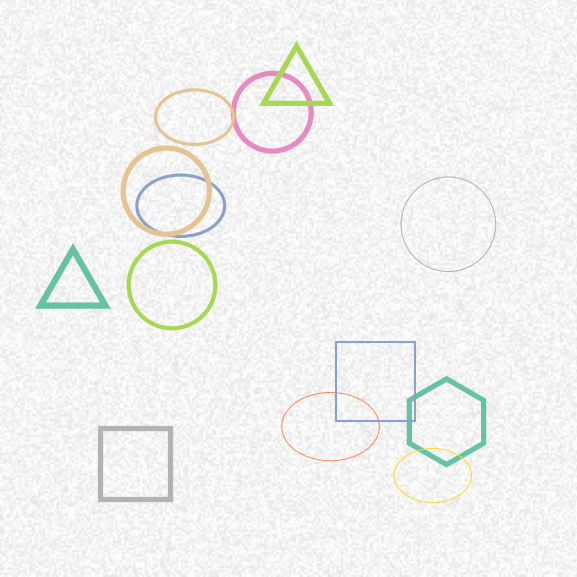[{"shape": "hexagon", "thickness": 2.5, "radius": 0.37, "center": [0.773, 0.269]}, {"shape": "triangle", "thickness": 3, "radius": 0.33, "center": [0.126, 0.502]}, {"shape": "oval", "thickness": 0.5, "radius": 0.42, "center": [0.572, 0.26]}, {"shape": "oval", "thickness": 1.5, "radius": 0.38, "center": [0.313, 0.643]}, {"shape": "square", "thickness": 1, "radius": 0.34, "center": [0.65, 0.338]}, {"shape": "circle", "thickness": 2.5, "radius": 0.34, "center": [0.472, 0.805]}, {"shape": "triangle", "thickness": 2.5, "radius": 0.33, "center": [0.514, 0.853]}, {"shape": "circle", "thickness": 2, "radius": 0.38, "center": [0.298, 0.506]}, {"shape": "oval", "thickness": 0.5, "radius": 0.34, "center": [0.749, 0.176]}, {"shape": "circle", "thickness": 2.5, "radius": 0.37, "center": [0.288, 0.668]}, {"shape": "oval", "thickness": 1.5, "radius": 0.34, "center": [0.337, 0.796]}, {"shape": "circle", "thickness": 0.5, "radius": 0.41, "center": [0.776, 0.611]}, {"shape": "square", "thickness": 2.5, "radius": 0.3, "center": [0.234, 0.196]}]